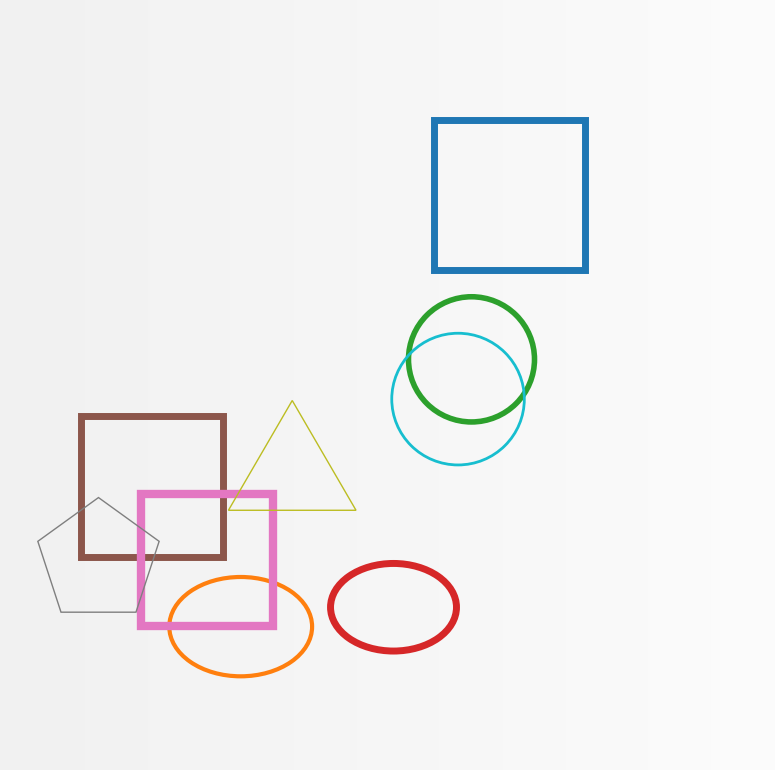[{"shape": "square", "thickness": 2.5, "radius": 0.49, "center": [0.658, 0.747]}, {"shape": "oval", "thickness": 1.5, "radius": 0.46, "center": [0.311, 0.186]}, {"shape": "circle", "thickness": 2, "radius": 0.41, "center": [0.608, 0.533]}, {"shape": "oval", "thickness": 2.5, "radius": 0.41, "center": [0.508, 0.211]}, {"shape": "square", "thickness": 2.5, "radius": 0.46, "center": [0.196, 0.368]}, {"shape": "square", "thickness": 3, "radius": 0.43, "center": [0.267, 0.273]}, {"shape": "pentagon", "thickness": 0.5, "radius": 0.41, "center": [0.127, 0.272]}, {"shape": "triangle", "thickness": 0.5, "radius": 0.48, "center": [0.377, 0.385]}, {"shape": "circle", "thickness": 1, "radius": 0.43, "center": [0.591, 0.482]}]